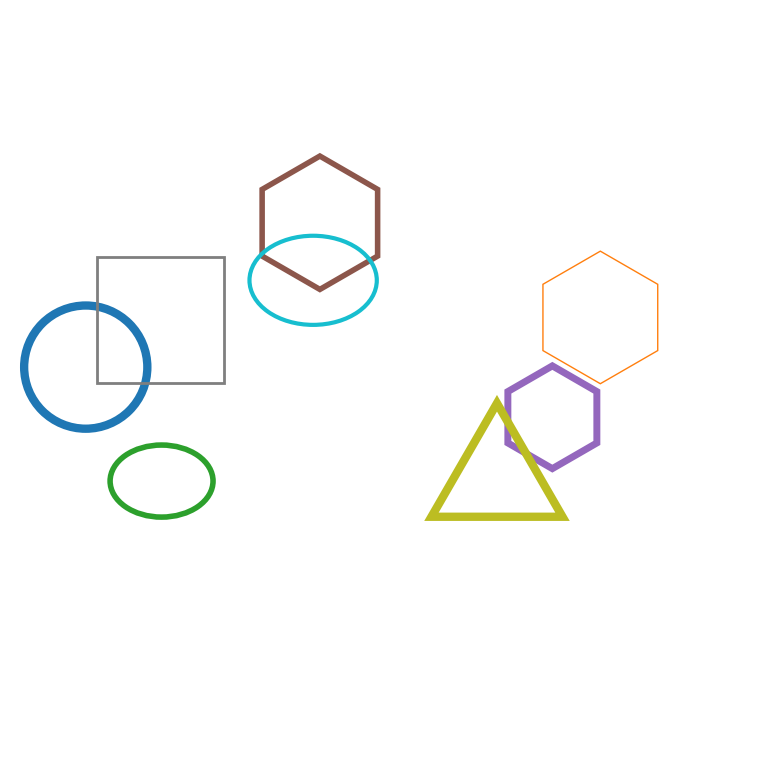[{"shape": "circle", "thickness": 3, "radius": 0.4, "center": [0.111, 0.523]}, {"shape": "hexagon", "thickness": 0.5, "radius": 0.43, "center": [0.78, 0.588]}, {"shape": "oval", "thickness": 2, "radius": 0.33, "center": [0.21, 0.375]}, {"shape": "hexagon", "thickness": 2.5, "radius": 0.33, "center": [0.717, 0.458]}, {"shape": "hexagon", "thickness": 2, "radius": 0.43, "center": [0.415, 0.711]}, {"shape": "square", "thickness": 1, "radius": 0.41, "center": [0.208, 0.584]}, {"shape": "triangle", "thickness": 3, "radius": 0.49, "center": [0.645, 0.378]}, {"shape": "oval", "thickness": 1.5, "radius": 0.41, "center": [0.407, 0.636]}]